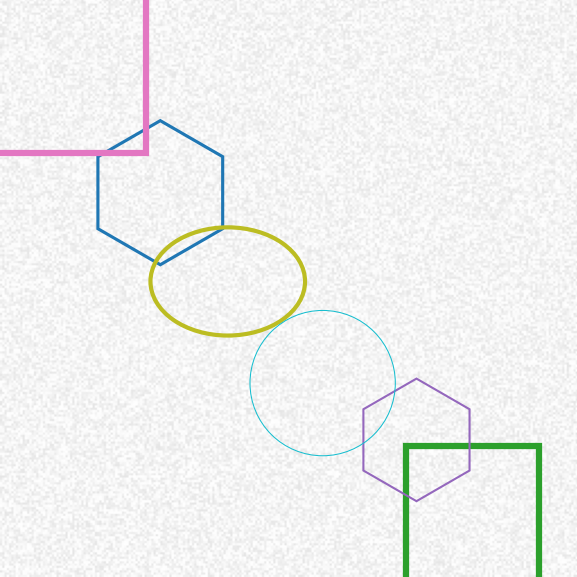[{"shape": "hexagon", "thickness": 1.5, "radius": 0.62, "center": [0.278, 0.665]}, {"shape": "square", "thickness": 3, "radius": 0.58, "center": [0.818, 0.112]}, {"shape": "hexagon", "thickness": 1, "radius": 0.53, "center": [0.721, 0.237]}, {"shape": "square", "thickness": 3, "radius": 0.74, "center": [0.104, 0.883]}, {"shape": "oval", "thickness": 2, "radius": 0.67, "center": [0.394, 0.512]}, {"shape": "circle", "thickness": 0.5, "radius": 0.63, "center": [0.559, 0.336]}]